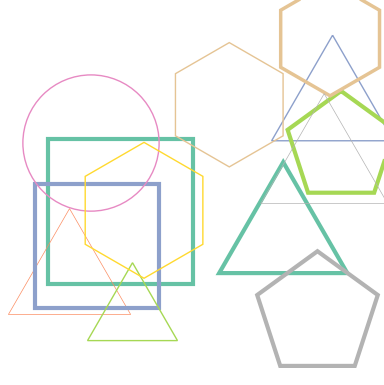[{"shape": "square", "thickness": 3, "radius": 0.94, "center": [0.314, 0.452]}, {"shape": "triangle", "thickness": 3, "radius": 0.96, "center": [0.736, 0.387]}, {"shape": "triangle", "thickness": 0.5, "radius": 0.92, "center": [0.181, 0.275]}, {"shape": "square", "thickness": 3, "radius": 0.81, "center": [0.252, 0.361]}, {"shape": "triangle", "thickness": 1, "radius": 0.91, "center": [0.864, 0.726]}, {"shape": "circle", "thickness": 1, "radius": 0.88, "center": [0.236, 0.629]}, {"shape": "pentagon", "thickness": 3, "radius": 0.73, "center": [0.886, 0.618]}, {"shape": "triangle", "thickness": 1, "radius": 0.67, "center": [0.344, 0.183]}, {"shape": "hexagon", "thickness": 1, "radius": 0.88, "center": [0.374, 0.454]}, {"shape": "hexagon", "thickness": 2.5, "radius": 0.74, "center": [0.857, 0.899]}, {"shape": "hexagon", "thickness": 1, "radius": 0.81, "center": [0.596, 0.728]}, {"shape": "pentagon", "thickness": 3, "radius": 0.82, "center": [0.825, 0.183]}, {"shape": "triangle", "thickness": 0.5, "radius": 0.95, "center": [0.842, 0.566]}]